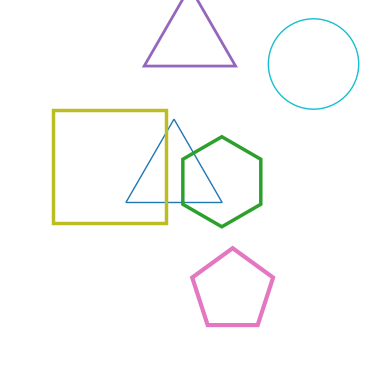[{"shape": "triangle", "thickness": 1, "radius": 0.72, "center": [0.452, 0.546]}, {"shape": "hexagon", "thickness": 2.5, "radius": 0.58, "center": [0.576, 0.528]}, {"shape": "triangle", "thickness": 2, "radius": 0.69, "center": [0.493, 0.897]}, {"shape": "pentagon", "thickness": 3, "radius": 0.55, "center": [0.604, 0.245]}, {"shape": "square", "thickness": 2.5, "radius": 0.74, "center": [0.285, 0.568]}, {"shape": "circle", "thickness": 1, "radius": 0.59, "center": [0.814, 0.834]}]